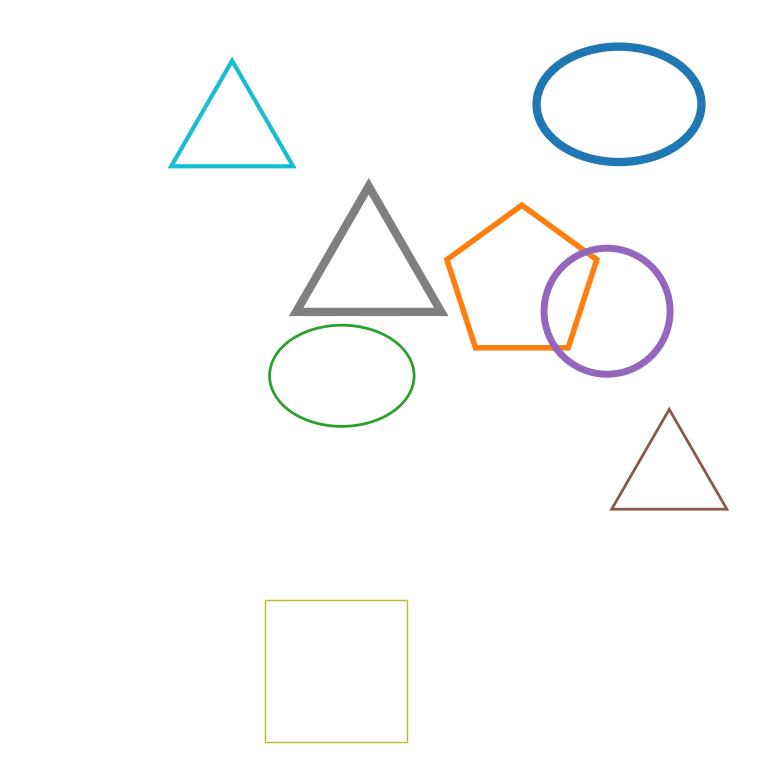[{"shape": "oval", "thickness": 3, "radius": 0.54, "center": [0.804, 0.865]}, {"shape": "pentagon", "thickness": 2, "radius": 0.51, "center": [0.678, 0.631]}, {"shape": "oval", "thickness": 1, "radius": 0.47, "center": [0.444, 0.512]}, {"shape": "circle", "thickness": 2.5, "radius": 0.41, "center": [0.788, 0.596]}, {"shape": "triangle", "thickness": 1, "radius": 0.43, "center": [0.869, 0.382]}, {"shape": "triangle", "thickness": 3, "radius": 0.54, "center": [0.479, 0.649]}, {"shape": "square", "thickness": 0.5, "radius": 0.46, "center": [0.436, 0.129]}, {"shape": "triangle", "thickness": 1.5, "radius": 0.46, "center": [0.301, 0.83]}]